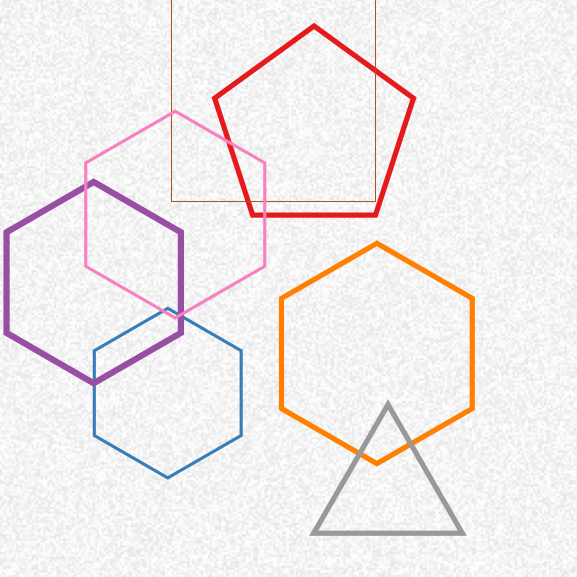[{"shape": "pentagon", "thickness": 2.5, "radius": 0.91, "center": [0.544, 0.773]}, {"shape": "hexagon", "thickness": 1.5, "radius": 0.73, "center": [0.29, 0.318]}, {"shape": "hexagon", "thickness": 3, "radius": 0.87, "center": [0.162, 0.51]}, {"shape": "hexagon", "thickness": 2.5, "radius": 0.95, "center": [0.653, 0.387]}, {"shape": "square", "thickness": 0.5, "radius": 0.88, "center": [0.473, 0.828]}, {"shape": "hexagon", "thickness": 1.5, "radius": 0.89, "center": [0.303, 0.628]}, {"shape": "triangle", "thickness": 2.5, "radius": 0.74, "center": [0.672, 0.15]}]